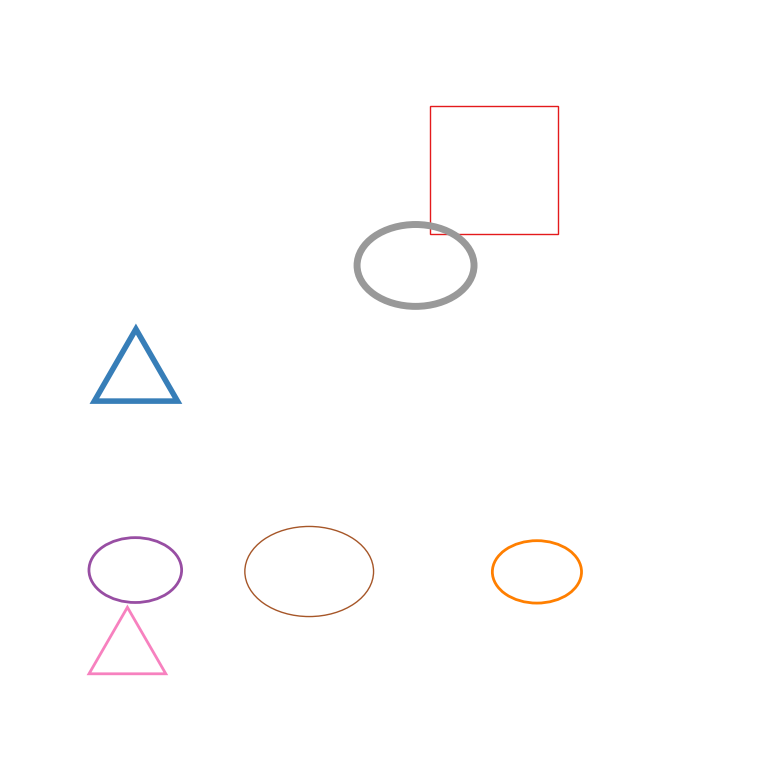[{"shape": "square", "thickness": 0.5, "radius": 0.41, "center": [0.642, 0.779]}, {"shape": "triangle", "thickness": 2, "radius": 0.31, "center": [0.177, 0.51]}, {"shape": "oval", "thickness": 1, "radius": 0.3, "center": [0.176, 0.26]}, {"shape": "oval", "thickness": 1, "radius": 0.29, "center": [0.697, 0.257]}, {"shape": "oval", "thickness": 0.5, "radius": 0.42, "center": [0.402, 0.258]}, {"shape": "triangle", "thickness": 1, "radius": 0.29, "center": [0.165, 0.154]}, {"shape": "oval", "thickness": 2.5, "radius": 0.38, "center": [0.54, 0.655]}]